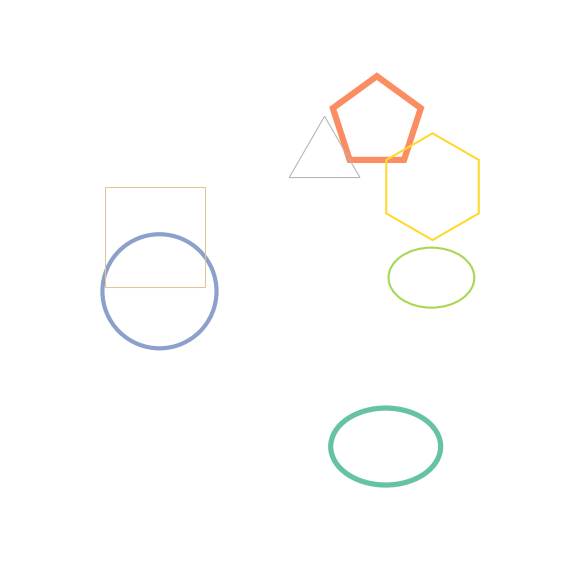[{"shape": "oval", "thickness": 2.5, "radius": 0.48, "center": [0.668, 0.226]}, {"shape": "pentagon", "thickness": 3, "radius": 0.4, "center": [0.653, 0.787]}, {"shape": "circle", "thickness": 2, "radius": 0.49, "center": [0.276, 0.495]}, {"shape": "oval", "thickness": 1, "radius": 0.37, "center": [0.747, 0.518]}, {"shape": "hexagon", "thickness": 1, "radius": 0.46, "center": [0.749, 0.676]}, {"shape": "square", "thickness": 0.5, "radius": 0.43, "center": [0.268, 0.589]}, {"shape": "triangle", "thickness": 0.5, "radius": 0.35, "center": [0.562, 0.727]}]